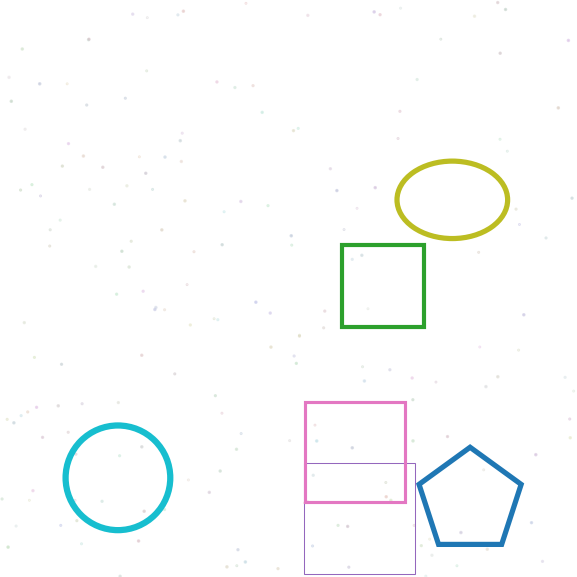[{"shape": "pentagon", "thickness": 2.5, "radius": 0.46, "center": [0.814, 0.132]}, {"shape": "square", "thickness": 2, "radius": 0.36, "center": [0.663, 0.504]}, {"shape": "square", "thickness": 0.5, "radius": 0.48, "center": [0.622, 0.101]}, {"shape": "square", "thickness": 1.5, "radius": 0.43, "center": [0.614, 0.217]}, {"shape": "oval", "thickness": 2.5, "radius": 0.48, "center": [0.783, 0.653]}, {"shape": "circle", "thickness": 3, "radius": 0.45, "center": [0.204, 0.172]}]